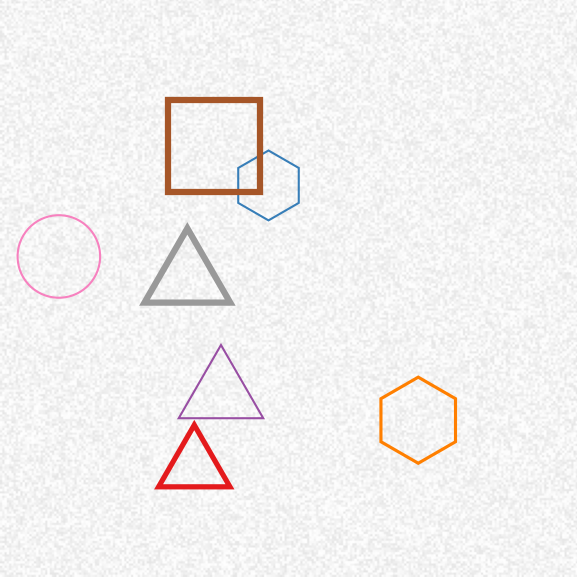[{"shape": "triangle", "thickness": 2.5, "radius": 0.36, "center": [0.336, 0.192]}, {"shape": "hexagon", "thickness": 1, "radius": 0.3, "center": [0.465, 0.678]}, {"shape": "triangle", "thickness": 1, "radius": 0.42, "center": [0.383, 0.317]}, {"shape": "hexagon", "thickness": 1.5, "radius": 0.37, "center": [0.724, 0.271]}, {"shape": "square", "thickness": 3, "radius": 0.4, "center": [0.37, 0.747]}, {"shape": "circle", "thickness": 1, "radius": 0.36, "center": [0.102, 0.555]}, {"shape": "triangle", "thickness": 3, "radius": 0.43, "center": [0.324, 0.518]}]